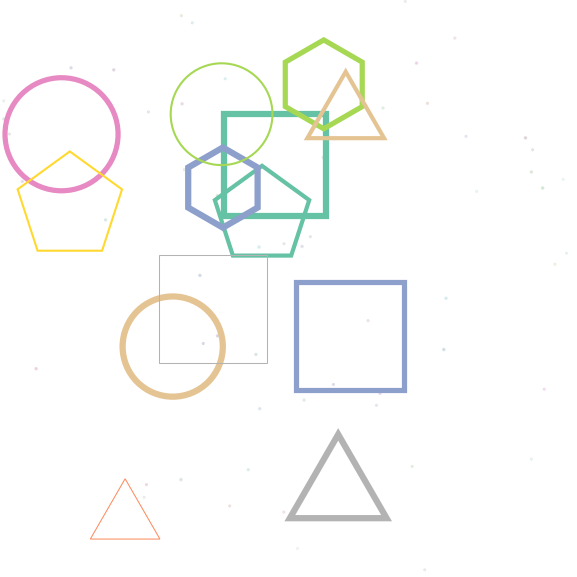[{"shape": "square", "thickness": 3, "radius": 0.44, "center": [0.477, 0.713]}, {"shape": "pentagon", "thickness": 2, "radius": 0.43, "center": [0.454, 0.626]}, {"shape": "triangle", "thickness": 0.5, "radius": 0.35, "center": [0.217, 0.101]}, {"shape": "hexagon", "thickness": 3, "radius": 0.35, "center": [0.386, 0.674]}, {"shape": "square", "thickness": 2.5, "radius": 0.47, "center": [0.607, 0.418]}, {"shape": "circle", "thickness": 2.5, "radius": 0.49, "center": [0.107, 0.767]}, {"shape": "hexagon", "thickness": 2.5, "radius": 0.38, "center": [0.561, 0.853]}, {"shape": "circle", "thickness": 1, "radius": 0.44, "center": [0.384, 0.801]}, {"shape": "pentagon", "thickness": 1, "radius": 0.48, "center": [0.121, 0.642]}, {"shape": "triangle", "thickness": 2, "radius": 0.38, "center": [0.599, 0.798]}, {"shape": "circle", "thickness": 3, "radius": 0.43, "center": [0.299, 0.399]}, {"shape": "square", "thickness": 0.5, "radius": 0.47, "center": [0.369, 0.464]}, {"shape": "triangle", "thickness": 3, "radius": 0.48, "center": [0.586, 0.15]}]